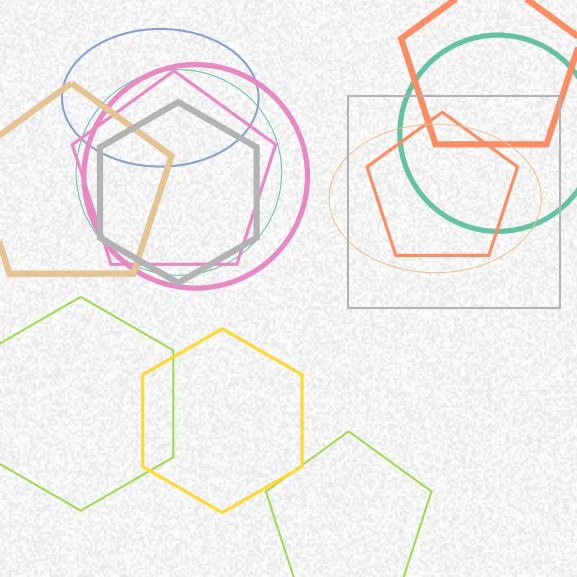[{"shape": "circle", "thickness": 0.5, "radius": 0.89, "center": [0.31, 0.701]}, {"shape": "circle", "thickness": 2.5, "radius": 0.85, "center": [0.862, 0.768]}, {"shape": "pentagon", "thickness": 1.5, "radius": 0.69, "center": [0.766, 0.668]}, {"shape": "pentagon", "thickness": 3, "radius": 0.82, "center": [0.85, 0.882]}, {"shape": "oval", "thickness": 1, "radius": 0.85, "center": [0.278, 0.83]}, {"shape": "pentagon", "thickness": 1.5, "radius": 0.93, "center": [0.301, 0.691]}, {"shape": "circle", "thickness": 2.5, "radius": 0.97, "center": [0.339, 0.694]}, {"shape": "pentagon", "thickness": 1, "radius": 0.75, "center": [0.604, 0.101]}, {"shape": "hexagon", "thickness": 1, "radius": 0.93, "center": [0.14, 0.3]}, {"shape": "hexagon", "thickness": 1.5, "radius": 0.8, "center": [0.385, 0.271]}, {"shape": "oval", "thickness": 0.5, "radius": 0.92, "center": [0.754, 0.656]}, {"shape": "pentagon", "thickness": 3, "radius": 0.91, "center": [0.124, 0.673]}, {"shape": "square", "thickness": 1, "radius": 0.92, "center": [0.786, 0.649]}, {"shape": "hexagon", "thickness": 3, "radius": 0.78, "center": [0.309, 0.666]}]